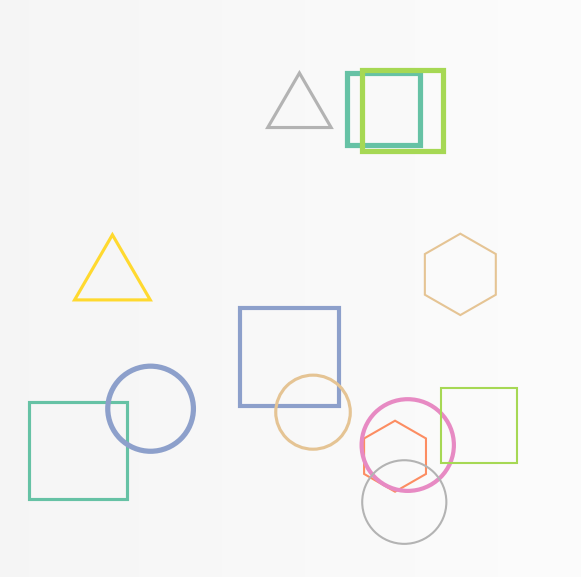[{"shape": "square", "thickness": 2.5, "radius": 0.31, "center": [0.66, 0.81]}, {"shape": "square", "thickness": 1.5, "radius": 0.42, "center": [0.134, 0.219]}, {"shape": "hexagon", "thickness": 1, "radius": 0.31, "center": [0.68, 0.209]}, {"shape": "square", "thickness": 2, "radius": 0.42, "center": [0.498, 0.381]}, {"shape": "circle", "thickness": 2.5, "radius": 0.37, "center": [0.259, 0.291]}, {"shape": "circle", "thickness": 2, "radius": 0.4, "center": [0.701, 0.228]}, {"shape": "square", "thickness": 1, "radius": 0.33, "center": [0.824, 0.262]}, {"shape": "square", "thickness": 2.5, "radius": 0.35, "center": [0.692, 0.808]}, {"shape": "triangle", "thickness": 1.5, "radius": 0.38, "center": [0.193, 0.517]}, {"shape": "hexagon", "thickness": 1, "radius": 0.35, "center": [0.792, 0.524]}, {"shape": "circle", "thickness": 1.5, "radius": 0.32, "center": [0.539, 0.285]}, {"shape": "circle", "thickness": 1, "radius": 0.36, "center": [0.696, 0.13]}, {"shape": "triangle", "thickness": 1.5, "radius": 0.31, "center": [0.515, 0.81]}]